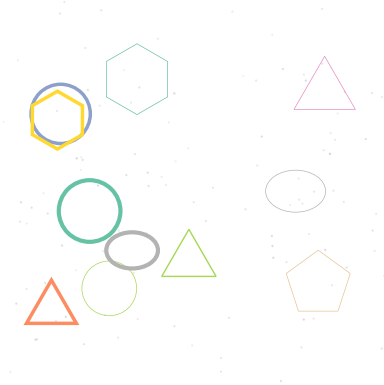[{"shape": "hexagon", "thickness": 0.5, "radius": 0.46, "center": [0.356, 0.794]}, {"shape": "circle", "thickness": 3, "radius": 0.4, "center": [0.233, 0.452]}, {"shape": "triangle", "thickness": 2.5, "radius": 0.37, "center": [0.134, 0.198]}, {"shape": "circle", "thickness": 2.5, "radius": 0.38, "center": [0.158, 0.704]}, {"shape": "triangle", "thickness": 0.5, "radius": 0.46, "center": [0.843, 0.762]}, {"shape": "circle", "thickness": 0.5, "radius": 0.36, "center": [0.284, 0.251]}, {"shape": "triangle", "thickness": 1, "radius": 0.41, "center": [0.491, 0.323]}, {"shape": "hexagon", "thickness": 2.5, "radius": 0.38, "center": [0.149, 0.688]}, {"shape": "pentagon", "thickness": 0.5, "radius": 0.44, "center": [0.827, 0.263]}, {"shape": "oval", "thickness": 3, "radius": 0.34, "center": [0.343, 0.35]}, {"shape": "oval", "thickness": 0.5, "radius": 0.39, "center": [0.768, 0.503]}]